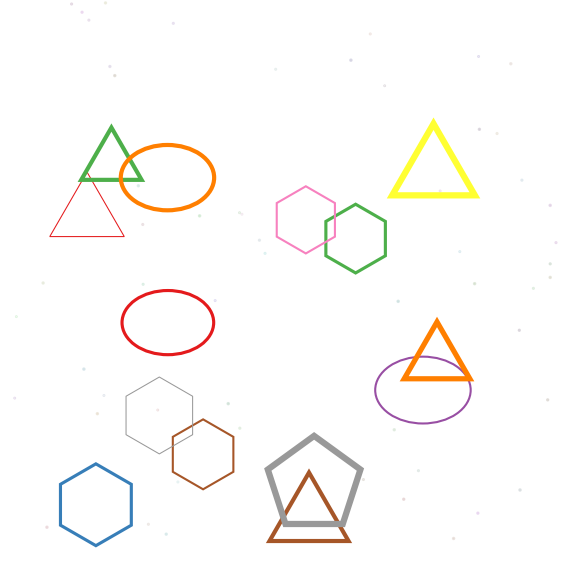[{"shape": "triangle", "thickness": 0.5, "radius": 0.37, "center": [0.151, 0.627]}, {"shape": "oval", "thickness": 1.5, "radius": 0.4, "center": [0.291, 0.441]}, {"shape": "hexagon", "thickness": 1.5, "radius": 0.35, "center": [0.166, 0.125]}, {"shape": "triangle", "thickness": 2, "radius": 0.3, "center": [0.193, 0.718]}, {"shape": "hexagon", "thickness": 1.5, "radius": 0.3, "center": [0.616, 0.586]}, {"shape": "oval", "thickness": 1, "radius": 0.41, "center": [0.732, 0.324]}, {"shape": "oval", "thickness": 2, "radius": 0.4, "center": [0.29, 0.692]}, {"shape": "triangle", "thickness": 2.5, "radius": 0.33, "center": [0.757, 0.376]}, {"shape": "triangle", "thickness": 3, "radius": 0.41, "center": [0.751, 0.702]}, {"shape": "hexagon", "thickness": 1, "radius": 0.3, "center": [0.352, 0.212]}, {"shape": "triangle", "thickness": 2, "radius": 0.4, "center": [0.535, 0.102]}, {"shape": "hexagon", "thickness": 1, "radius": 0.29, "center": [0.53, 0.618]}, {"shape": "pentagon", "thickness": 3, "radius": 0.42, "center": [0.544, 0.16]}, {"shape": "hexagon", "thickness": 0.5, "radius": 0.33, "center": [0.276, 0.28]}]